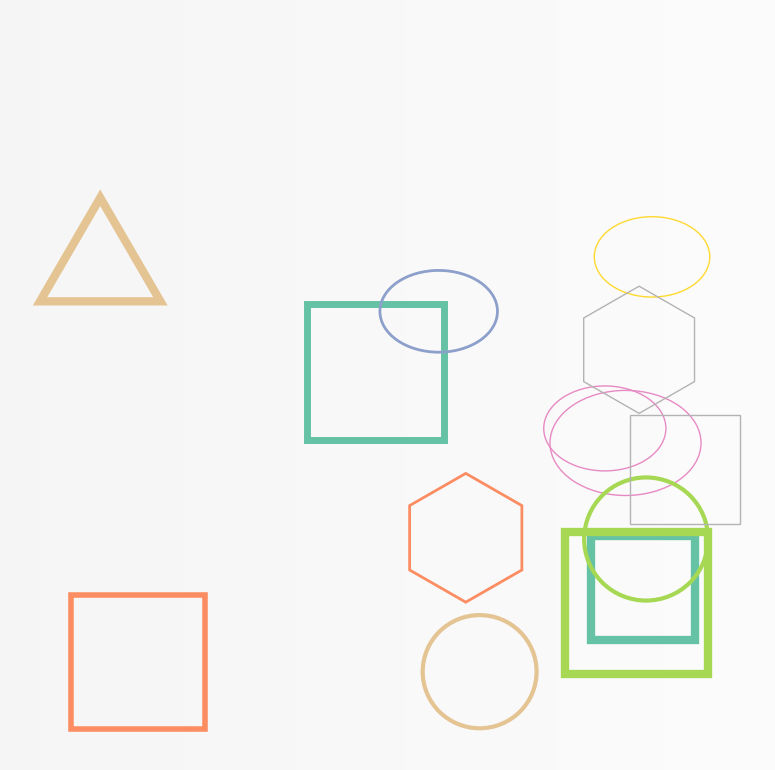[{"shape": "square", "thickness": 3, "radius": 0.34, "center": [0.829, 0.236]}, {"shape": "square", "thickness": 2.5, "radius": 0.44, "center": [0.485, 0.517]}, {"shape": "square", "thickness": 2, "radius": 0.43, "center": [0.178, 0.14]}, {"shape": "hexagon", "thickness": 1, "radius": 0.42, "center": [0.601, 0.302]}, {"shape": "oval", "thickness": 1, "radius": 0.38, "center": [0.566, 0.596]}, {"shape": "oval", "thickness": 0.5, "radius": 0.39, "center": [0.78, 0.444]}, {"shape": "oval", "thickness": 0.5, "radius": 0.49, "center": [0.807, 0.425]}, {"shape": "circle", "thickness": 1.5, "radius": 0.4, "center": [0.834, 0.3]}, {"shape": "square", "thickness": 3, "radius": 0.46, "center": [0.821, 0.216]}, {"shape": "oval", "thickness": 0.5, "radius": 0.37, "center": [0.841, 0.666]}, {"shape": "triangle", "thickness": 3, "radius": 0.45, "center": [0.129, 0.654]}, {"shape": "circle", "thickness": 1.5, "radius": 0.37, "center": [0.619, 0.128]}, {"shape": "hexagon", "thickness": 0.5, "radius": 0.41, "center": [0.825, 0.546]}, {"shape": "square", "thickness": 0.5, "radius": 0.35, "center": [0.884, 0.39]}]